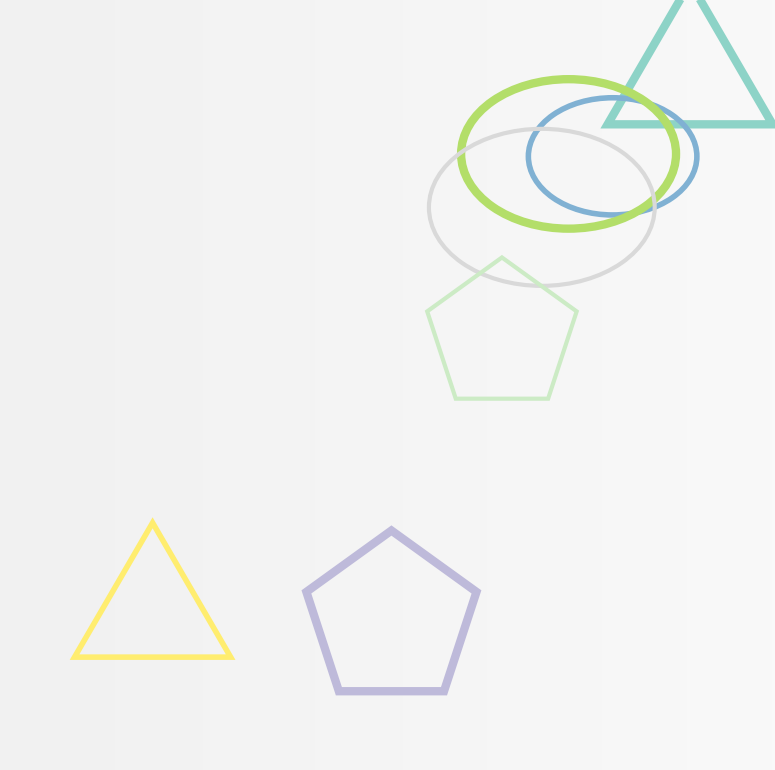[{"shape": "triangle", "thickness": 3, "radius": 0.61, "center": [0.89, 0.9]}, {"shape": "pentagon", "thickness": 3, "radius": 0.58, "center": [0.505, 0.196]}, {"shape": "oval", "thickness": 2, "radius": 0.54, "center": [0.79, 0.797]}, {"shape": "oval", "thickness": 3, "radius": 0.69, "center": [0.734, 0.8]}, {"shape": "oval", "thickness": 1.5, "radius": 0.73, "center": [0.699, 0.731]}, {"shape": "pentagon", "thickness": 1.5, "radius": 0.51, "center": [0.648, 0.564]}, {"shape": "triangle", "thickness": 2, "radius": 0.58, "center": [0.197, 0.205]}]